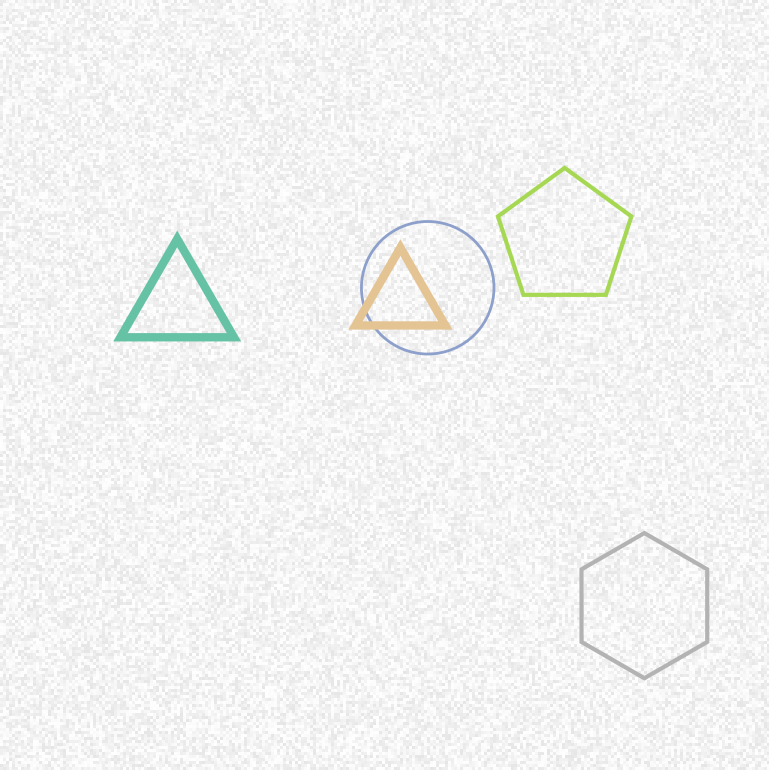[{"shape": "triangle", "thickness": 3, "radius": 0.43, "center": [0.23, 0.605]}, {"shape": "circle", "thickness": 1, "radius": 0.43, "center": [0.555, 0.626]}, {"shape": "pentagon", "thickness": 1.5, "radius": 0.46, "center": [0.733, 0.691]}, {"shape": "triangle", "thickness": 3, "radius": 0.34, "center": [0.52, 0.611]}, {"shape": "hexagon", "thickness": 1.5, "radius": 0.47, "center": [0.837, 0.213]}]